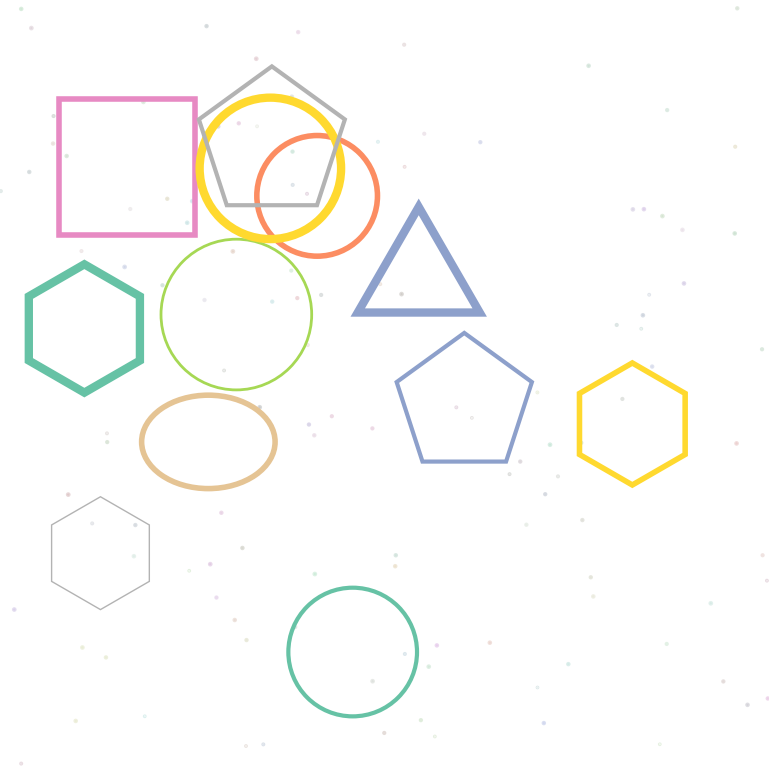[{"shape": "hexagon", "thickness": 3, "radius": 0.42, "center": [0.11, 0.573]}, {"shape": "circle", "thickness": 1.5, "radius": 0.42, "center": [0.458, 0.153]}, {"shape": "circle", "thickness": 2, "radius": 0.39, "center": [0.412, 0.746]}, {"shape": "triangle", "thickness": 3, "radius": 0.46, "center": [0.544, 0.64]}, {"shape": "pentagon", "thickness": 1.5, "radius": 0.46, "center": [0.603, 0.475]}, {"shape": "square", "thickness": 2, "radius": 0.44, "center": [0.165, 0.783]}, {"shape": "circle", "thickness": 1, "radius": 0.49, "center": [0.307, 0.591]}, {"shape": "hexagon", "thickness": 2, "radius": 0.4, "center": [0.821, 0.449]}, {"shape": "circle", "thickness": 3, "radius": 0.46, "center": [0.351, 0.781]}, {"shape": "oval", "thickness": 2, "radius": 0.43, "center": [0.271, 0.426]}, {"shape": "pentagon", "thickness": 1.5, "radius": 0.5, "center": [0.353, 0.814]}, {"shape": "hexagon", "thickness": 0.5, "radius": 0.37, "center": [0.13, 0.282]}]